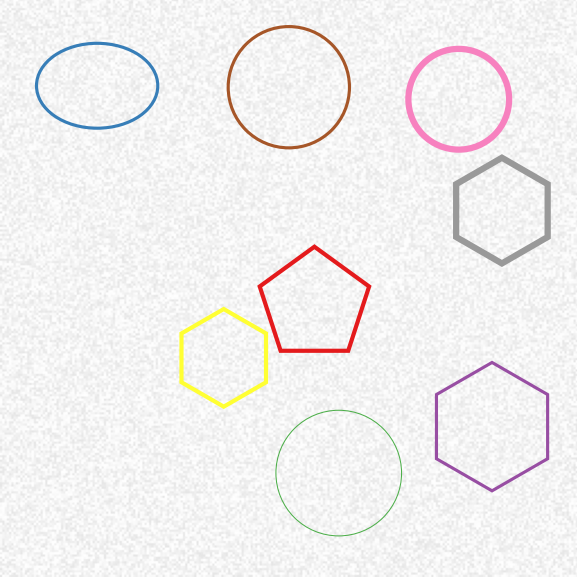[{"shape": "pentagon", "thickness": 2, "radius": 0.5, "center": [0.544, 0.472]}, {"shape": "oval", "thickness": 1.5, "radius": 0.53, "center": [0.168, 0.851]}, {"shape": "circle", "thickness": 0.5, "radius": 0.54, "center": [0.587, 0.18]}, {"shape": "hexagon", "thickness": 1.5, "radius": 0.56, "center": [0.852, 0.26]}, {"shape": "hexagon", "thickness": 2, "radius": 0.42, "center": [0.387, 0.379]}, {"shape": "circle", "thickness": 1.5, "radius": 0.52, "center": [0.5, 0.848]}, {"shape": "circle", "thickness": 3, "radius": 0.44, "center": [0.794, 0.827]}, {"shape": "hexagon", "thickness": 3, "radius": 0.46, "center": [0.869, 0.634]}]